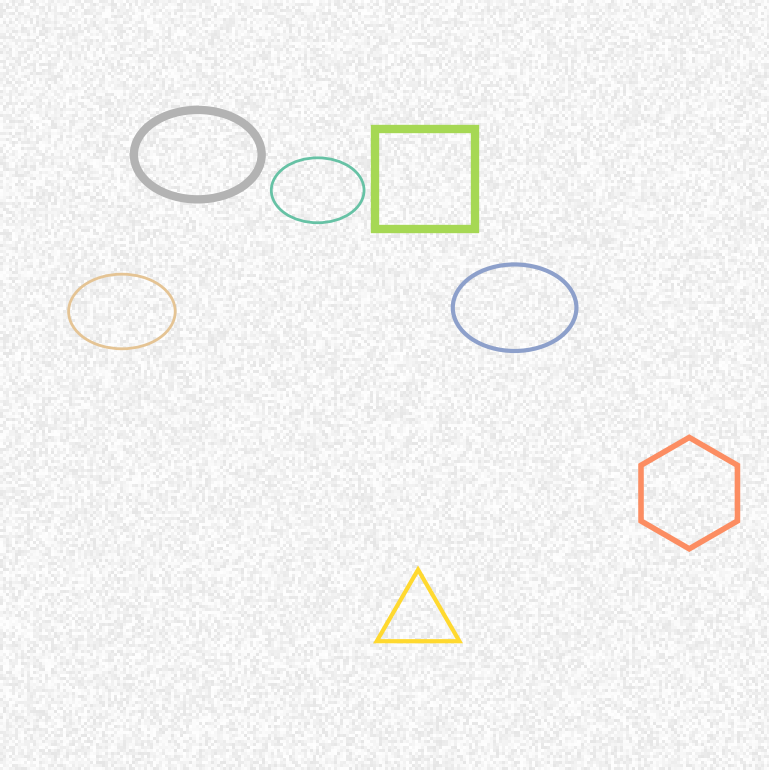[{"shape": "oval", "thickness": 1, "radius": 0.3, "center": [0.413, 0.753]}, {"shape": "hexagon", "thickness": 2, "radius": 0.36, "center": [0.895, 0.36]}, {"shape": "oval", "thickness": 1.5, "radius": 0.4, "center": [0.668, 0.6]}, {"shape": "square", "thickness": 3, "radius": 0.32, "center": [0.552, 0.767]}, {"shape": "triangle", "thickness": 1.5, "radius": 0.31, "center": [0.543, 0.198]}, {"shape": "oval", "thickness": 1, "radius": 0.35, "center": [0.158, 0.595]}, {"shape": "oval", "thickness": 3, "radius": 0.41, "center": [0.257, 0.799]}]